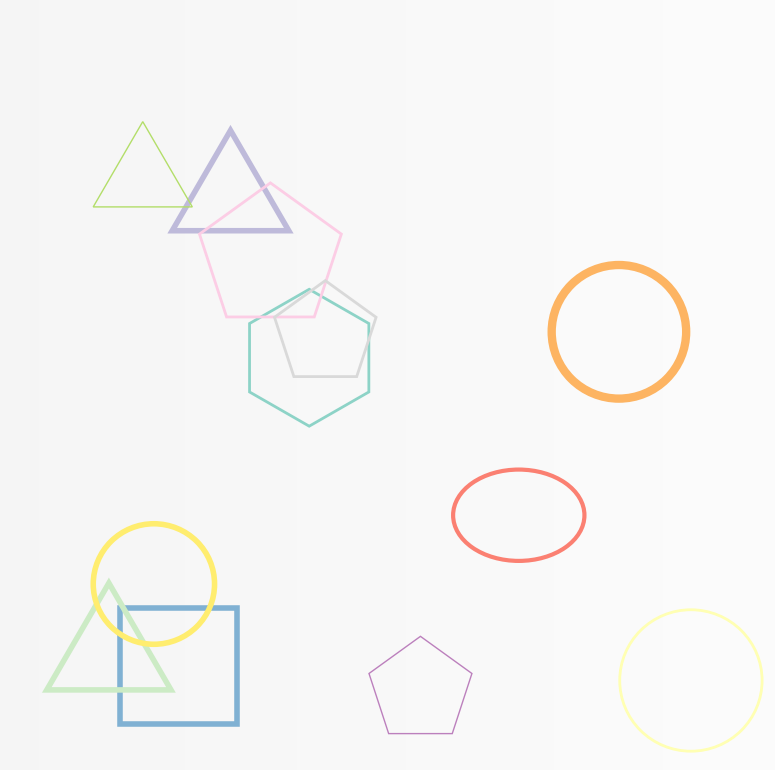[{"shape": "hexagon", "thickness": 1, "radius": 0.44, "center": [0.399, 0.535]}, {"shape": "circle", "thickness": 1, "radius": 0.46, "center": [0.891, 0.116]}, {"shape": "triangle", "thickness": 2, "radius": 0.43, "center": [0.297, 0.744]}, {"shape": "oval", "thickness": 1.5, "radius": 0.42, "center": [0.669, 0.331]}, {"shape": "square", "thickness": 2, "radius": 0.38, "center": [0.23, 0.135]}, {"shape": "circle", "thickness": 3, "radius": 0.43, "center": [0.799, 0.569]}, {"shape": "triangle", "thickness": 0.5, "radius": 0.37, "center": [0.184, 0.768]}, {"shape": "pentagon", "thickness": 1, "radius": 0.48, "center": [0.349, 0.666]}, {"shape": "pentagon", "thickness": 1, "radius": 0.34, "center": [0.42, 0.567]}, {"shape": "pentagon", "thickness": 0.5, "radius": 0.35, "center": [0.543, 0.104]}, {"shape": "triangle", "thickness": 2, "radius": 0.46, "center": [0.14, 0.15]}, {"shape": "circle", "thickness": 2, "radius": 0.39, "center": [0.199, 0.242]}]